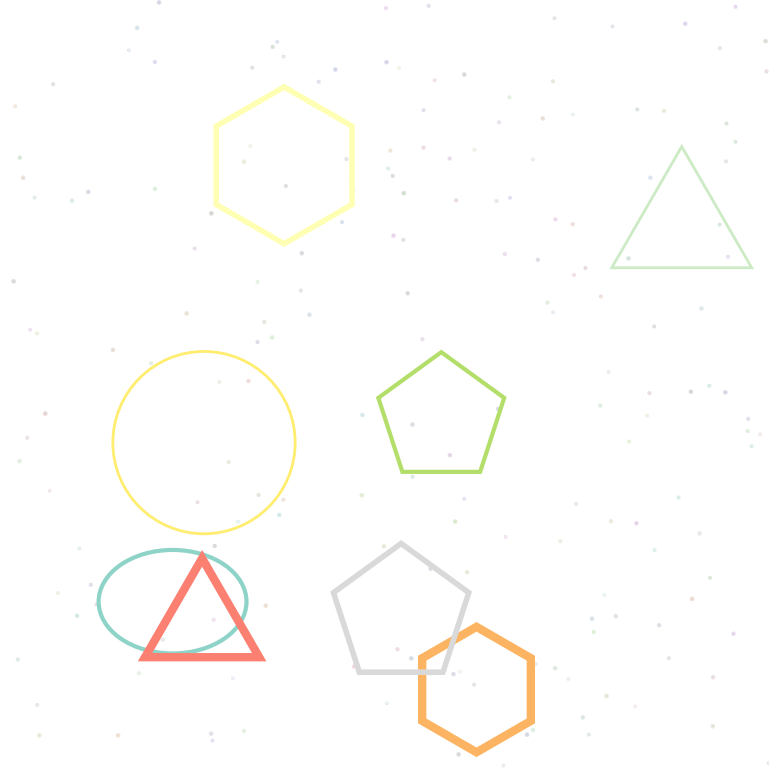[{"shape": "oval", "thickness": 1.5, "radius": 0.48, "center": [0.224, 0.219]}, {"shape": "hexagon", "thickness": 2, "radius": 0.51, "center": [0.369, 0.785]}, {"shape": "triangle", "thickness": 3, "radius": 0.43, "center": [0.262, 0.189]}, {"shape": "hexagon", "thickness": 3, "radius": 0.41, "center": [0.619, 0.104]}, {"shape": "pentagon", "thickness": 1.5, "radius": 0.43, "center": [0.573, 0.457]}, {"shape": "pentagon", "thickness": 2, "radius": 0.46, "center": [0.521, 0.202]}, {"shape": "triangle", "thickness": 1, "radius": 0.52, "center": [0.885, 0.705]}, {"shape": "circle", "thickness": 1, "radius": 0.59, "center": [0.265, 0.425]}]